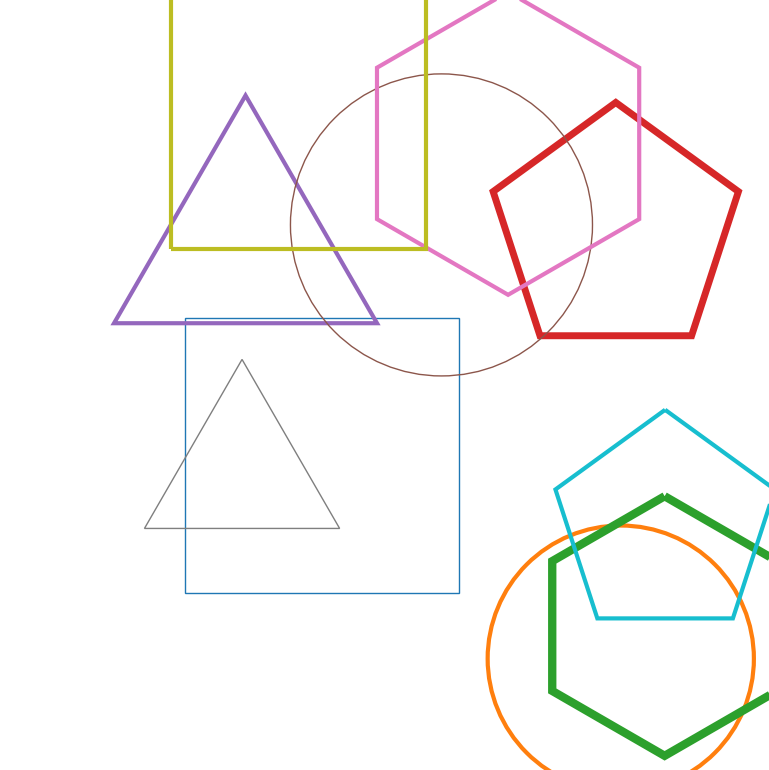[{"shape": "square", "thickness": 0.5, "radius": 0.89, "center": [0.418, 0.408]}, {"shape": "circle", "thickness": 1.5, "radius": 0.86, "center": [0.806, 0.145]}, {"shape": "hexagon", "thickness": 3, "radius": 0.84, "center": [0.863, 0.187]}, {"shape": "pentagon", "thickness": 2.5, "radius": 0.84, "center": [0.8, 0.699]}, {"shape": "triangle", "thickness": 1.5, "radius": 0.99, "center": [0.319, 0.679]}, {"shape": "circle", "thickness": 0.5, "radius": 0.98, "center": [0.573, 0.708]}, {"shape": "hexagon", "thickness": 1.5, "radius": 0.98, "center": [0.66, 0.814]}, {"shape": "triangle", "thickness": 0.5, "radius": 0.73, "center": [0.314, 0.387]}, {"shape": "square", "thickness": 1.5, "radius": 0.83, "center": [0.388, 0.843]}, {"shape": "pentagon", "thickness": 1.5, "radius": 0.75, "center": [0.864, 0.318]}]